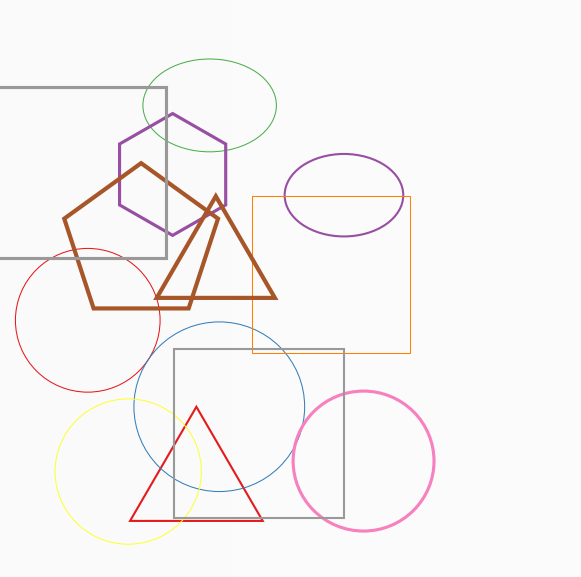[{"shape": "triangle", "thickness": 1, "radius": 0.66, "center": [0.338, 0.163]}, {"shape": "circle", "thickness": 0.5, "radius": 0.62, "center": [0.151, 0.445]}, {"shape": "circle", "thickness": 0.5, "radius": 0.73, "center": [0.377, 0.295]}, {"shape": "oval", "thickness": 0.5, "radius": 0.57, "center": [0.361, 0.817]}, {"shape": "oval", "thickness": 1, "radius": 0.51, "center": [0.592, 0.661]}, {"shape": "hexagon", "thickness": 1.5, "radius": 0.53, "center": [0.297, 0.697]}, {"shape": "square", "thickness": 0.5, "radius": 0.68, "center": [0.569, 0.524]}, {"shape": "circle", "thickness": 0.5, "radius": 0.63, "center": [0.221, 0.183]}, {"shape": "triangle", "thickness": 2, "radius": 0.59, "center": [0.371, 0.542]}, {"shape": "pentagon", "thickness": 2, "radius": 0.7, "center": [0.243, 0.578]}, {"shape": "circle", "thickness": 1.5, "radius": 0.61, "center": [0.625, 0.201]}, {"shape": "square", "thickness": 1, "radius": 0.73, "center": [0.445, 0.249]}, {"shape": "square", "thickness": 1.5, "radius": 0.74, "center": [0.138, 0.701]}]